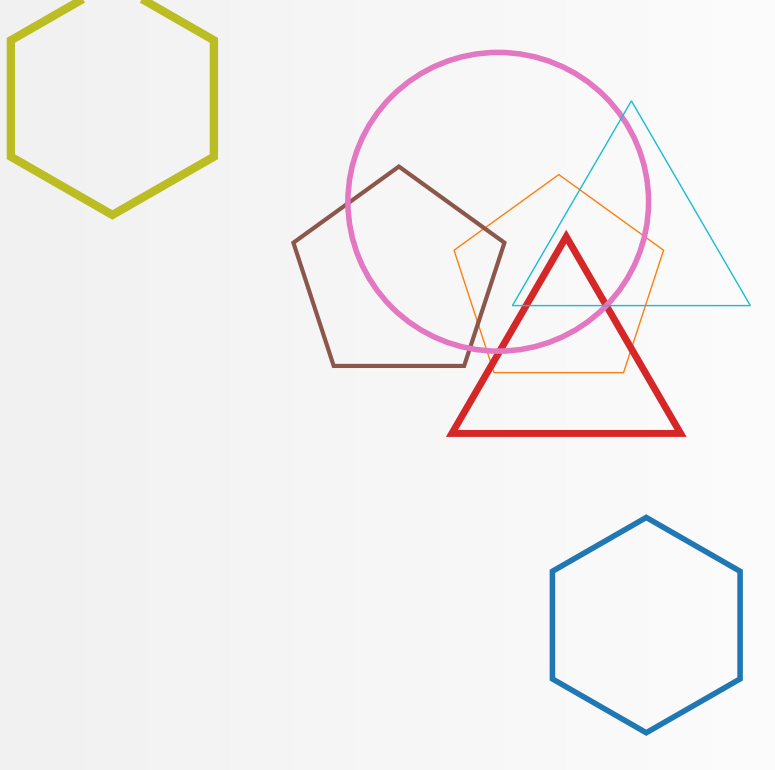[{"shape": "hexagon", "thickness": 2, "radius": 0.7, "center": [0.834, 0.188]}, {"shape": "pentagon", "thickness": 0.5, "radius": 0.71, "center": [0.721, 0.631]}, {"shape": "triangle", "thickness": 2.5, "radius": 0.85, "center": [0.731, 0.522]}, {"shape": "pentagon", "thickness": 1.5, "radius": 0.72, "center": [0.515, 0.641]}, {"shape": "circle", "thickness": 2, "radius": 0.97, "center": [0.643, 0.738]}, {"shape": "hexagon", "thickness": 3, "radius": 0.76, "center": [0.145, 0.872]}, {"shape": "triangle", "thickness": 0.5, "radius": 0.89, "center": [0.815, 0.692]}]